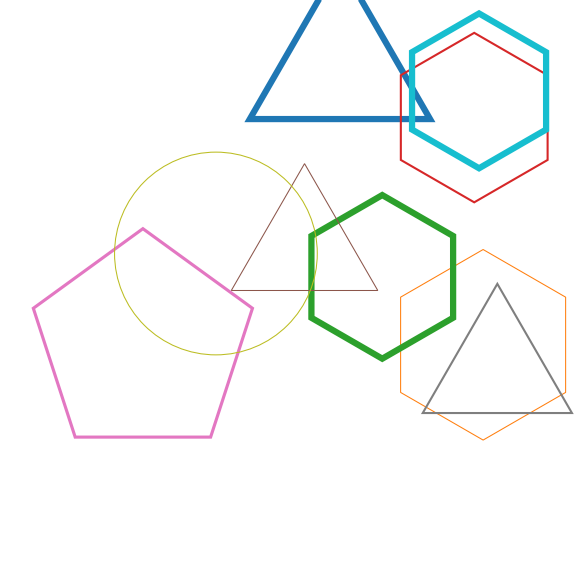[{"shape": "triangle", "thickness": 3, "radius": 0.9, "center": [0.589, 0.883]}, {"shape": "hexagon", "thickness": 0.5, "radius": 0.82, "center": [0.837, 0.402]}, {"shape": "hexagon", "thickness": 3, "radius": 0.71, "center": [0.662, 0.52]}, {"shape": "hexagon", "thickness": 1, "radius": 0.73, "center": [0.821, 0.796]}, {"shape": "triangle", "thickness": 0.5, "radius": 0.73, "center": [0.527, 0.569]}, {"shape": "pentagon", "thickness": 1.5, "radius": 1.0, "center": [0.247, 0.404]}, {"shape": "triangle", "thickness": 1, "radius": 0.75, "center": [0.861, 0.358]}, {"shape": "circle", "thickness": 0.5, "radius": 0.88, "center": [0.374, 0.56]}, {"shape": "hexagon", "thickness": 3, "radius": 0.67, "center": [0.83, 0.842]}]